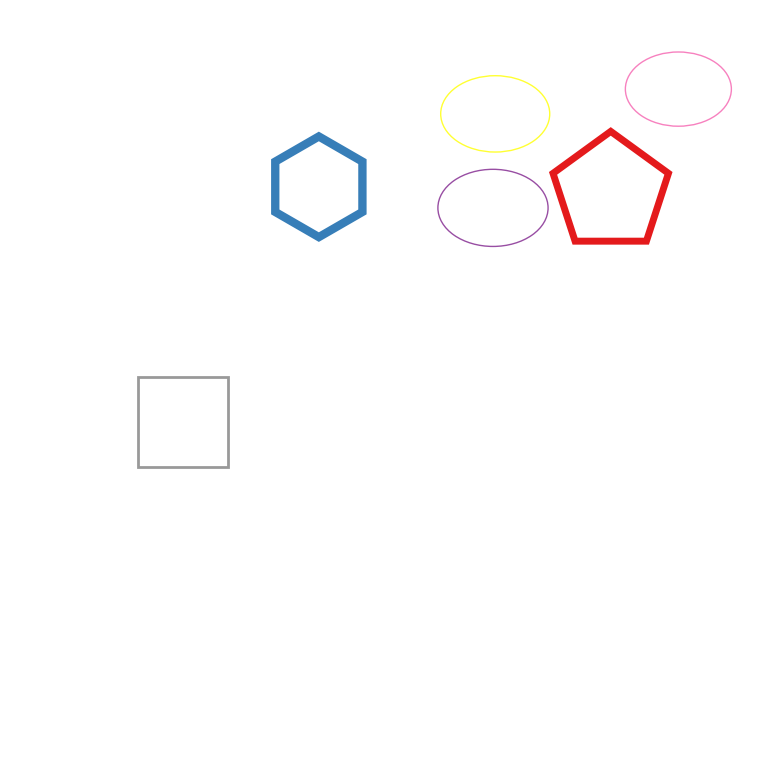[{"shape": "pentagon", "thickness": 2.5, "radius": 0.39, "center": [0.793, 0.751]}, {"shape": "hexagon", "thickness": 3, "radius": 0.33, "center": [0.414, 0.757]}, {"shape": "oval", "thickness": 0.5, "radius": 0.36, "center": [0.64, 0.73]}, {"shape": "oval", "thickness": 0.5, "radius": 0.35, "center": [0.643, 0.852]}, {"shape": "oval", "thickness": 0.5, "radius": 0.34, "center": [0.881, 0.884]}, {"shape": "square", "thickness": 1, "radius": 0.29, "center": [0.238, 0.452]}]